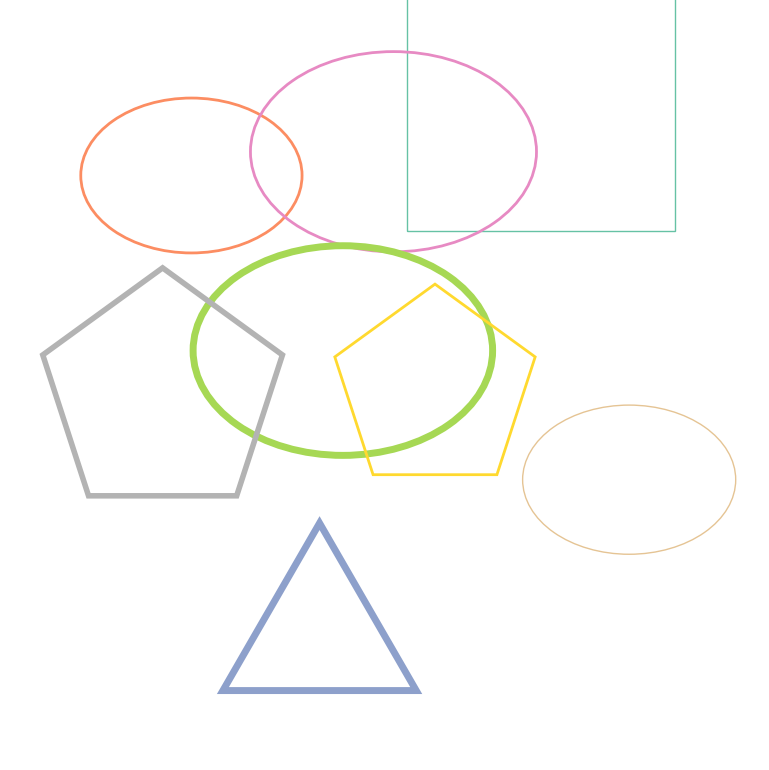[{"shape": "square", "thickness": 0.5, "radius": 0.87, "center": [0.703, 0.874]}, {"shape": "oval", "thickness": 1, "radius": 0.72, "center": [0.249, 0.772]}, {"shape": "triangle", "thickness": 2.5, "radius": 0.72, "center": [0.415, 0.176]}, {"shape": "oval", "thickness": 1, "radius": 0.93, "center": [0.511, 0.803]}, {"shape": "oval", "thickness": 2.5, "radius": 0.97, "center": [0.445, 0.545]}, {"shape": "pentagon", "thickness": 1, "radius": 0.68, "center": [0.565, 0.494]}, {"shape": "oval", "thickness": 0.5, "radius": 0.69, "center": [0.817, 0.377]}, {"shape": "pentagon", "thickness": 2, "radius": 0.82, "center": [0.211, 0.488]}]